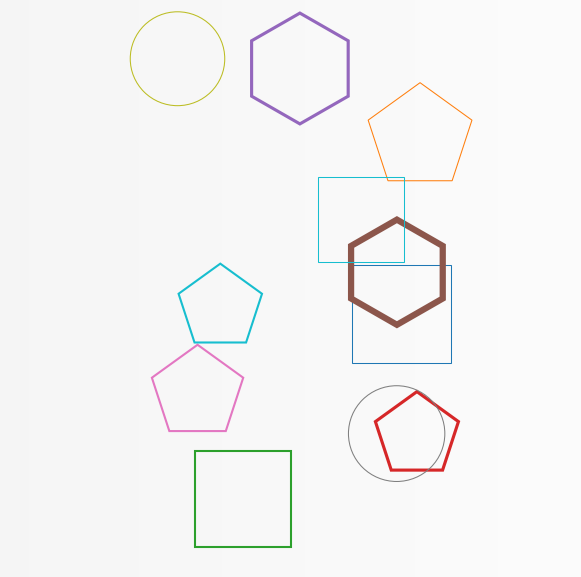[{"shape": "square", "thickness": 0.5, "radius": 0.42, "center": [0.691, 0.456]}, {"shape": "pentagon", "thickness": 0.5, "radius": 0.47, "center": [0.723, 0.762]}, {"shape": "square", "thickness": 1, "radius": 0.41, "center": [0.418, 0.135]}, {"shape": "pentagon", "thickness": 1.5, "radius": 0.38, "center": [0.717, 0.246]}, {"shape": "hexagon", "thickness": 1.5, "radius": 0.48, "center": [0.516, 0.881]}, {"shape": "hexagon", "thickness": 3, "radius": 0.46, "center": [0.683, 0.528]}, {"shape": "pentagon", "thickness": 1, "radius": 0.41, "center": [0.34, 0.32]}, {"shape": "circle", "thickness": 0.5, "radius": 0.41, "center": [0.682, 0.248]}, {"shape": "circle", "thickness": 0.5, "radius": 0.41, "center": [0.305, 0.897]}, {"shape": "pentagon", "thickness": 1, "radius": 0.38, "center": [0.379, 0.467]}, {"shape": "square", "thickness": 0.5, "radius": 0.37, "center": [0.621, 0.618]}]